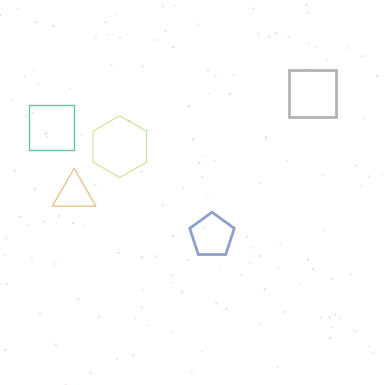[{"shape": "square", "thickness": 1, "radius": 0.29, "center": [0.134, 0.669]}, {"shape": "pentagon", "thickness": 2, "radius": 0.3, "center": [0.551, 0.388]}, {"shape": "hexagon", "thickness": 0.5, "radius": 0.4, "center": [0.311, 0.619]}, {"shape": "triangle", "thickness": 1, "radius": 0.33, "center": [0.193, 0.497]}, {"shape": "square", "thickness": 2, "radius": 0.3, "center": [0.811, 0.758]}]